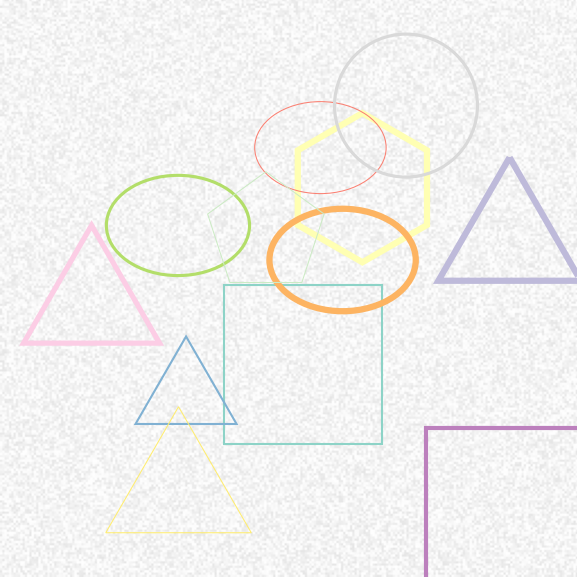[{"shape": "square", "thickness": 1, "radius": 0.69, "center": [0.525, 0.368]}, {"shape": "hexagon", "thickness": 3, "radius": 0.65, "center": [0.628, 0.674]}, {"shape": "triangle", "thickness": 3, "radius": 0.71, "center": [0.882, 0.584]}, {"shape": "oval", "thickness": 0.5, "radius": 0.57, "center": [0.555, 0.744]}, {"shape": "triangle", "thickness": 1, "radius": 0.51, "center": [0.322, 0.315]}, {"shape": "oval", "thickness": 3, "radius": 0.63, "center": [0.593, 0.549]}, {"shape": "oval", "thickness": 1.5, "radius": 0.62, "center": [0.308, 0.609]}, {"shape": "triangle", "thickness": 2.5, "radius": 0.68, "center": [0.159, 0.473]}, {"shape": "circle", "thickness": 1.5, "radius": 0.62, "center": [0.703, 0.816]}, {"shape": "square", "thickness": 2, "radius": 0.71, "center": [0.88, 0.115]}, {"shape": "pentagon", "thickness": 0.5, "radius": 0.53, "center": [0.46, 0.596]}, {"shape": "triangle", "thickness": 0.5, "radius": 0.73, "center": [0.309, 0.149]}]